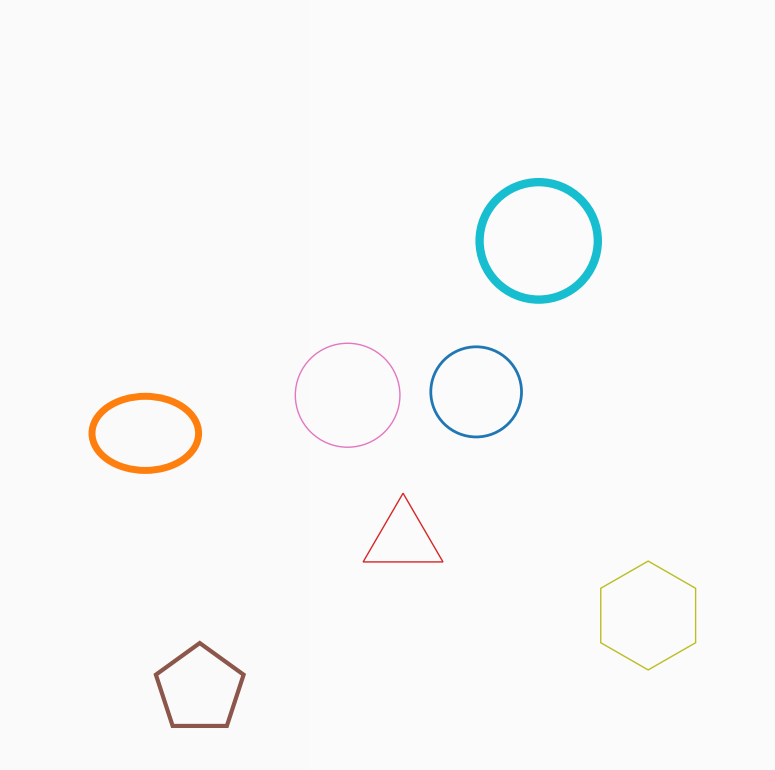[{"shape": "circle", "thickness": 1, "radius": 0.29, "center": [0.614, 0.491]}, {"shape": "oval", "thickness": 2.5, "radius": 0.34, "center": [0.187, 0.437]}, {"shape": "triangle", "thickness": 0.5, "radius": 0.3, "center": [0.52, 0.3]}, {"shape": "pentagon", "thickness": 1.5, "radius": 0.3, "center": [0.258, 0.105]}, {"shape": "circle", "thickness": 0.5, "radius": 0.34, "center": [0.449, 0.487]}, {"shape": "hexagon", "thickness": 0.5, "radius": 0.35, "center": [0.836, 0.201]}, {"shape": "circle", "thickness": 3, "radius": 0.38, "center": [0.695, 0.687]}]